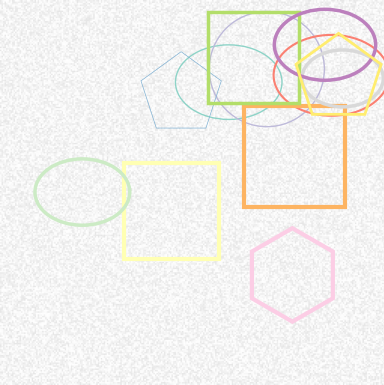[{"shape": "oval", "thickness": 1, "radius": 0.69, "center": [0.594, 0.787]}, {"shape": "square", "thickness": 3, "radius": 0.62, "center": [0.446, 0.452]}, {"shape": "circle", "thickness": 1, "radius": 0.75, "center": [0.693, 0.82]}, {"shape": "oval", "thickness": 1.5, "radius": 0.75, "center": [0.861, 0.804]}, {"shape": "pentagon", "thickness": 0.5, "radius": 0.55, "center": [0.47, 0.756]}, {"shape": "square", "thickness": 3, "radius": 0.66, "center": [0.766, 0.593]}, {"shape": "square", "thickness": 2.5, "radius": 0.59, "center": [0.658, 0.851]}, {"shape": "hexagon", "thickness": 3, "radius": 0.61, "center": [0.759, 0.286]}, {"shape": "oval", "thickness": 2.5, "radius": 0.53, "center": [0.89, 0.796]}, {"shape": "oval", "thickness": 2.5, "radius": 0.66, "center": [0.844, 0.884]}, {"shape": "oval", "thickness": 2.5, "radius": 0.62, "center": [0.214, 0.501]}, {"shape": "pentagon", "thickness": 2, "radius": 0.58, "center": [0.879, 0.797]}]